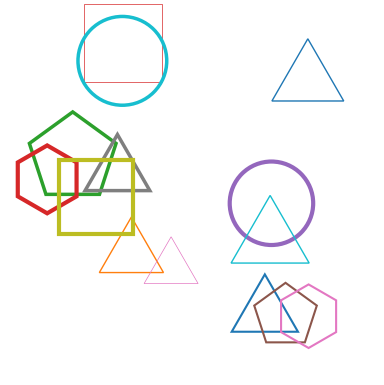[{"shape": "triangle", "thickness": 1, "radius": 0.54, "center": [0.8, 0.792]}, {"shape": "triangle", "thickness": 1.5, "radius": 0.5, "center": [0.688, 0.188]}, {"shape": "triangle", "thickness": 1, "radius": 0.48, "center": [0.341, 0.34]}, {"shape": "pentagon", "thickness": 2.5, "radius": 0.59, "center": [0.189, 0.591]}, {"shape": "square", "thickness": 0.5, "radius": 0.51, "center": [0.32, 0.888]}, {"shape": "hexagon", "thickness": 3, "radius": 0.44, "center": [0.123, 0.534]}, {"shape": "circle", "thickness": 3, "radius": 0.54, "center": [0.705, 0.472]}, {"shape": "pentagon", "thickness": 1.5, "radius": 0.43, "center": [0.742, 0.18]}, {"shape": "triangle", "thickness": 0.5, "radius": 0.4, "center": [0.444, 0.304]}, {"shape": "hexagon", "thickness": 1.5, "radius": 0.41, "center": [0.802, 0.179]}, {"shape": "triangle", "thickness": 2.5, "radius": 0.49, "center": [0.305, 0.553]}, {"shape": "square", "thickness": 3, "radius": 0.48, "center": [0.25, 0.489]}, {"shape": "triangle", "thickness": 1, "radius": 0.59, "center": [0.702, 0.375]}, {"shape": "circle", "thickness": 2.5, "radius": 0.58, "center": [0.318, 0.842]}]